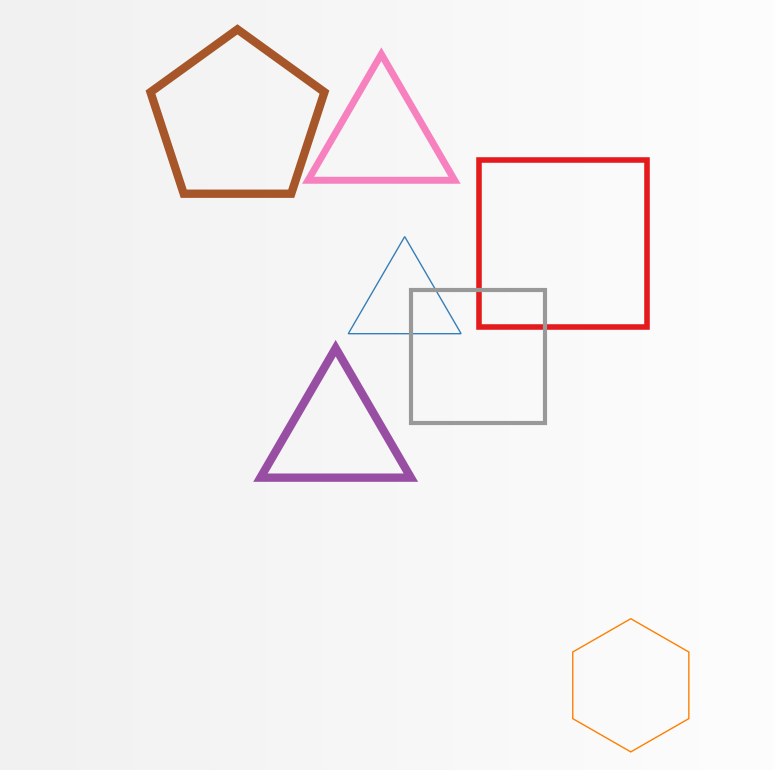[{"shape": "square", "thickness": 2, "radius": 0.54, "center": [0.727, 0.683]}, {"shape": "triangle", "thickness": 0.5, "radius": 0.42, "center": [0.522, 0.609]}, {"shape": "triangle", "thickness": 3, "radius": 0.56, "center": [0.433, 0.436]}, {"shape": "hexagon", "thickness": 0.5, "radius": 0.43, "center": [0.814, 0.11]}, {"shape": "pentagon", "thickness": 3, "radius": 0.59, "center": [0.306, 0.844]}, {"shape": "triangle", "thickness": 2.5, "radius": 0.55, "center": [0.492, 0.82]}, {"shape": "square", "thickness": 1.5, "radius": 0.43, "center": [0.617, 0.537]}]